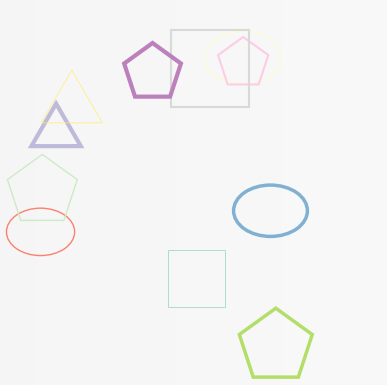[{"shape": "square", "thickness": 0.5, "radius": 0.37, "center": [0.507, 0.276]}, {"shape": "oval", "thickness": 0.5, "radius": 0.5, "center": [0.627, 0.85]}, {"shape": "triangle", "thickness": 3, "radius": 0.37, "center": [0.145, 0.657]}, {"shape": "oval", "thickness": 1, "radius": 0.44, "center": [0.105, 0.398]}, {"shape": "oval", "thickness": 2.5, "radius": 0.48, "center": [0.698, 0.453]}, {"shape": "pentagon", "thickness": 2.5, "radius": 0.49, "center": [0.712, 0.101]}, {"shape": "pentagon", "thickness": 1.5, "radius": 0.34, "center": [0.628, 0.836]}, {"shape": "square", "thickness": 1.5, "radius": 0.5, "center": [0.542, 0.821]}, {"shape": "pentagon", "thickness": 3, "radius": 0.39, "center": [0.394, 0.811]}, {"shape": "pentagon", "thickness": 1, "radius": 0.47, "center": [0.109, 0.504]}, {"shape": "triangle", "thickness": 0.5, "radius": 0.46, "center": [0.185, 0.726]}]